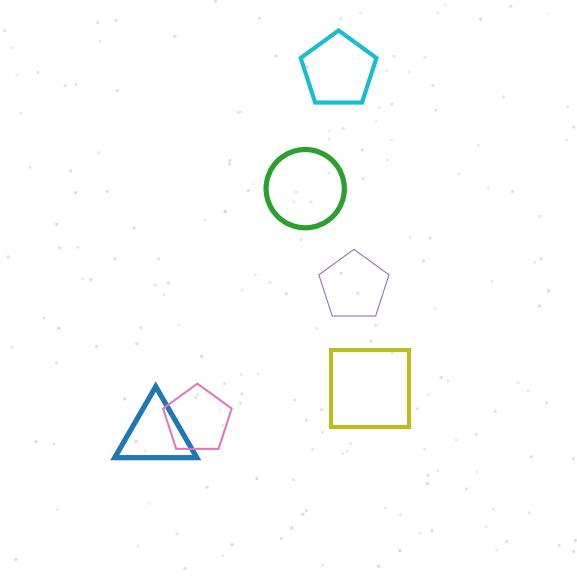[{"shape": "triangle", "thickness": 2.5, "radius": 0.41, "center": [0.27, 0.248]}, {"shape": "circle", "thickness": 2.5, "radius": 0.34, "center": [0.529, 0.672]}, {"shape": "pentagon", "thickness": 0.5, "radius": 0.32, "center": [0.613, 0.504]}, {"shape": "pentagon", "thickness": 1, "radius": 0.31, "center": [0.342, 0.272]}, {"shape": "square", "thickness": 2, "radius": 0.34, "center": [0.64, 0.327]}, {"shape": "pentagon", "thickness": 2, "radius": 0.34, "center": [0.586, 0.877]}]